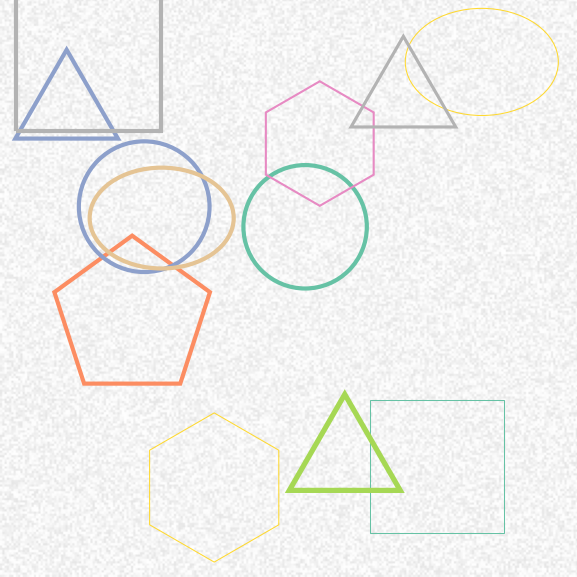[{"shape": "square", "thickness": 0.5, "radius": 0.58, "center": [0.757, 0.191]}, {"shape": "circle", "thickness": 2, "radius": 0.53, "center": [0.528, 0.606]}, {"shape": "pentagon", "thickness": 2, "radius": 0.71, "center": [0.229, 0.449]}, {"shape": "circle", "thickness": 2, "radius": 0.57, "center": [0.25, 0.641]}, {"shape": "triangle", "thickness": 2, "radius": 0.51, "center": [0.115, 0.81]}, {"shape": "hexagon", "thickness": 1, "radius": 0.54, "center": [0.554, 0.751]}, {"shape": "triangle", "thickness": 2.5, "radius": 0.55, "center": [0.597, 0.205]}, {"shape": "oval", "thickness": 0.5, "radius": 0.66, "center": [0.834, 0.892]}, {"shape": "hexagon", "thickness": 0.5, "radius": 0.65, "center": [0.371, 0.155]}, {"shape": "oval", "thickness": 2, "radius": 0.62, "center": [0.28, 0.622]}, {"shape": "triangle", "thickness": 1.5, "radius": 0.52, "center": [0.698, 0.832]}, {"shape": "square", "thickness": 2, "radius": 0.63, "center": [0.154, 0.899]}]